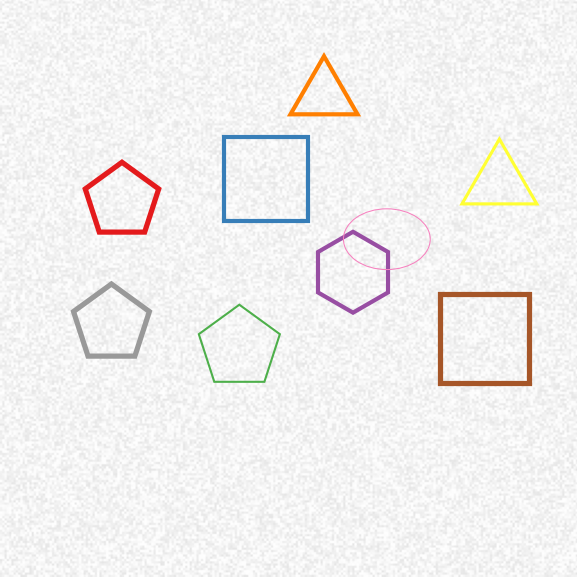[{"shape": "pentagon", "thickness": 2.5, "radius": 0.33, "center": [0.211, 0.651]}, {"shape": "square", "thickness": 2, "radius": 0.36, "center": [0.461, 0.689]}, {"shape": "pentagon", "thickness": 1, "radius": 0.37, "center": [0.414, 0.398]}, {"shape": "hexagon", "thickness": 2, "radius": 0.35, "center": [0.611, 0.528]}, {"shape": "triangle", "thickness": 2, "radius": 0.34, "center": [0.561, 0.835]}, {"shape": "triangle", "thickness": 1.5, "radius": 0.37, "center": [0.865, 0.683]}, {"shape": "square", "thickness": 2.5, "radius": 0.38, "center": [0.838, 0.413]}, {"shape": "oval", "thickness": 0.5, "radius": 0.38, "center": [0.67, 0.585]}, {"shape": "pentagon", "thickness": 2.5, "radius": 0.35, "center": [0.193, 0.438]}]